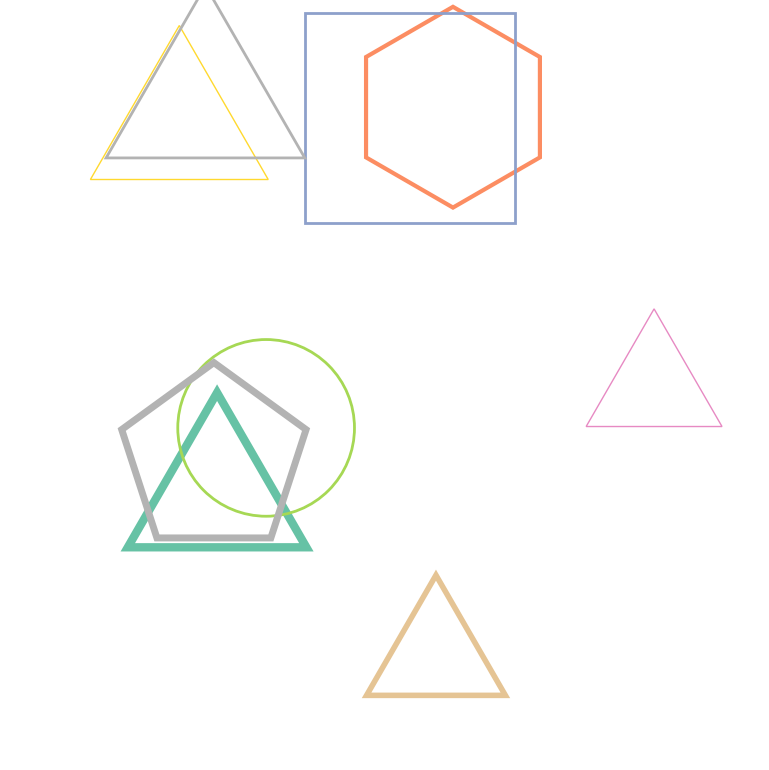[{"shape": "triangle", "thickness": 3, "radius": 0.67, "center": [0.282, 0.356]}, {"shape": "hexagon", "thickness": 1.5, "radius": 0.65, "center": [0.588, 0.861]}, {"shape": "square", "thickness": 1, "radius": 0.68, "center": [0.533, 0.847]}, {"shape": "triangle", "thickness": 0.5, "radius": 0.51, "center": [0.849, 0.497]}, {"shape": "circle", "thickness": 1, "radius": 0.57, "center": [0.346, 0.444]}, {"shape": "triangle", "thickness": 0.5, "radius": 0.67, "center": [0.233, 0.834]}, {"shape": "triangle", "thickness": 2, "radius": 0.52, "center": [0.566, 0.149]}, {"shape": "pentagon", "thickness": 2.5, "radius": 0.63, "center": [0.278, 0.403]}, {"shape": "triangle", "thickness": 1, "radius": 0.74, "center": [0.267, 0.869]}]